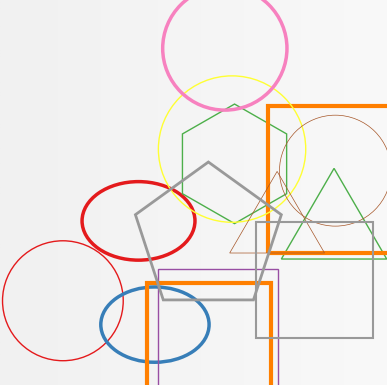[{"shape": "circle", "thickness": 1, "radius": 0.78, "center": [0.162, 0.219]}, {"shape": "oval", "thickness": 2.5, "radius": 0.73, "center": [0.357, 0.426]}, {"shape": "oval", "thickness": 2.5, "radius": 0.7, "center": [0.4, 0.157]}, {"shape": "triangle", "thickness": 1, "radius": 0.78, "center": [0.862, 0.406]}, {"shape": "hexagon", "thickness": 1, "radius": 0.78, "center": [0.605, 0.574]}, {"shape": "square", "thickness": 1, "radius": 0.77, "center": [0.562, 0.146]}, {"shape": "square", "thickness": 3, "radius": 0.8, "center": [0.54, 0.106]}, {"shape": "square", "thickness": 3, "radius": 0.96, "center": [0.883, 0.534]}, {"shape": "circle", "thickness": 1, "radius": 0.95, "center": [0.599, 0.613]}, {"shape": "circle", "thickness": 0.5, "radius": 0.72, "center": [0.865, 0.557]}, {"shape": "triangle", "thickness": 0.5, "radius": 0.71, "center": [0.715, 0.414]}, {"shape": "circle", "thickness": 2.5, "radius": 0.8, "center": [0.58, 0.874]}, {"shape": "square", "thickness": 1.5, "radius": 0.75, "center": [0.811, 0.272]}, {"shape": "pentagon", "thickness": 2, "radius": 0.99, "center": [0.538, 0.381]}]